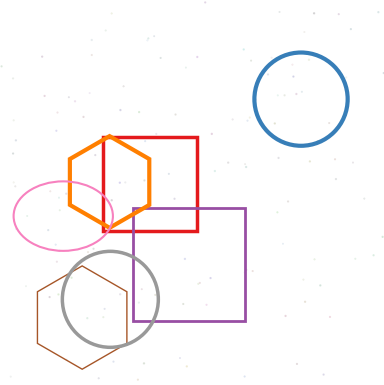[{"shape": "square", "thickness": 2.5, "radius": 0.61, "center": [0.389, 0.523]}, {"shape": "circle", "thickness": 3, "radius": 0.61, "center": [0.782, 0.742]}, {"shape": "square", "thickness": 2, "radius": 0.73, "center": [0.491, 0.313]}, {"shape": "hexagon", "thickness": 3, "radius": 0.6, "center": [0.285, 0.527]}, {"shape": "hexagon", "thickness": 1, "radius": 0.67, "center": [0.213, 0.175]}, {"shape": "oval", "thickness": 1.5, "radius": 0.64, "center": [0.164, 0.439]}, {"shape": "circle", "thickness": 2.5, "radius": 0.62, "center": [0.287, 0.223]}]